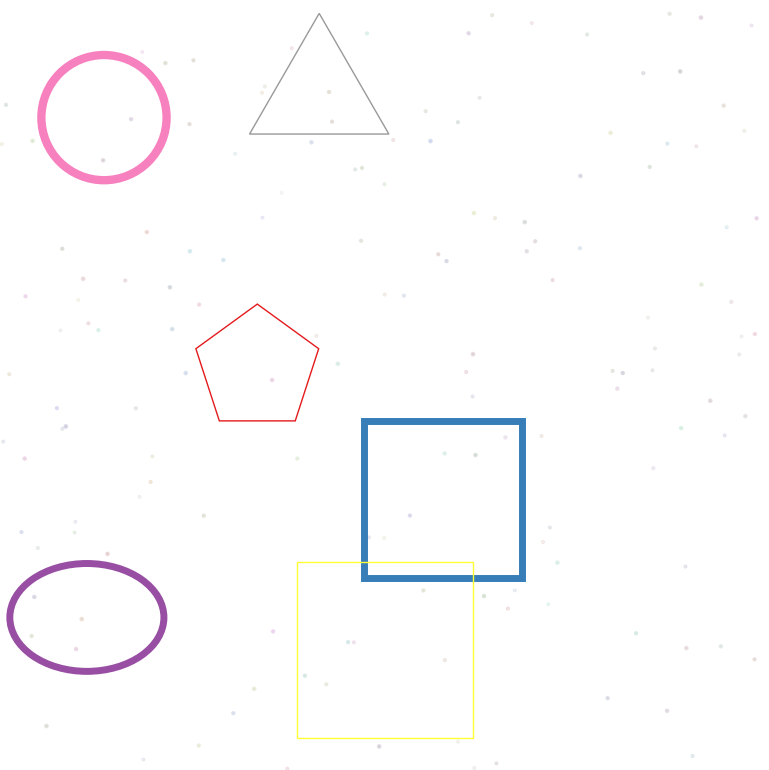[{"shape": "pentagon", "thickness": 0.5, "radius": 0.42, "center": [0.334, 0.521]}, {"shape": "square", "thickness": 2.5, "radius": 0.51, "center": [0.576, 0.351]}, {"shape": "oval", "thickness": 2.5, "radius": 0.5, "center": [0.113, 0.198]}, {"shape": "square", "thickness": 0.5, "radius": 0.57, "center": [0.5, 0.156]}, {"shape": "circle", "thickness": 3, "radius": 0.41, "center": [0.135, 0.847]}, {"shape": "triangle", "thickness": 0.5, "radius": 0.52, "center": [0.415, 0.878]}]